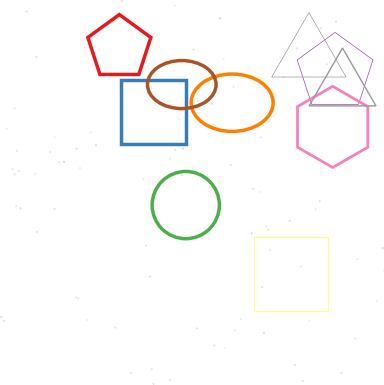[{"shape": "pentagon", "thickness": 2.5, "radius": 0.43, "center": [0.31, 0.876]}, {"shape": "square", "thickness": 2.5, "radius": 0.42, "center": [0.399, 0.709]}, {"shape": "circle", "thickness": 2.5, "radius": 0.44, "center": [0.482, 0.467]}, {"shape": "pentagon", "thickness": 0.5, "radius": 0.52, "center": [0.87, 0.813]}, {"shape": "oval", "thickness": 2.5, "radius": 0.53, "center": [0.603, 0.733]}, {"shape": "square", "thickness": 0.5, "radius": 0.48, "center": [0.755, 0.288]}, {"shape": "oval", "thickness": 2.5, "radius": 0.45, "center": [0.472, 0.78]}, {"shape": "hexagon", "thickness": 2, "radius": 0.53, "center": [0.864, 0.67]}, {"shape": "triangle", "thickness": 1, "radius": 0.5, "center": [0.89, 0.775]}, {"shape": "triangle", "thickness": 0.5, "radius": 0.56, "center": [0.802, 0.856]}]